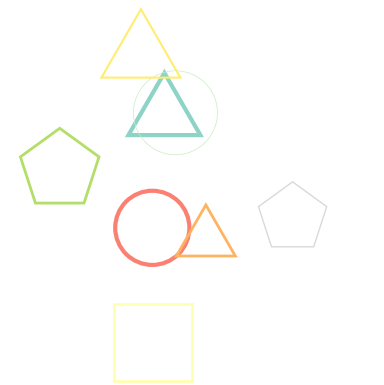[{"shape": "triangle", "thickness": 3, "radius": 0.54, "center": [0.427, 0.703]}, {"shape": "square", "thickness": 2, "radius": 0.5, "center": [0.398, 0.111]}, {"shape": "circle", "thickness": 3, "radius": 0.48, "center": [0.396, 0.408]}, {"shape": "triangle", "thickness": 2, "radius": 0.44, "center": [0.535, 0.379]}, {"shape": "pentagon", "thickness": 2, "radius": 0.54, "center": [0.155, 0.559]}, {"shape": "pentagon", "thickness": 1, "radius": 0.47, "center": [0.76, 0.434]}, {"shape": "circle", "thickness": 0.5, "radius": 0.55, "center": [0.456, 0.707]}, {"shape": "triangle", "thickness": 1.5, "radius": 0.59, "center": [0.366, 0.858]}]